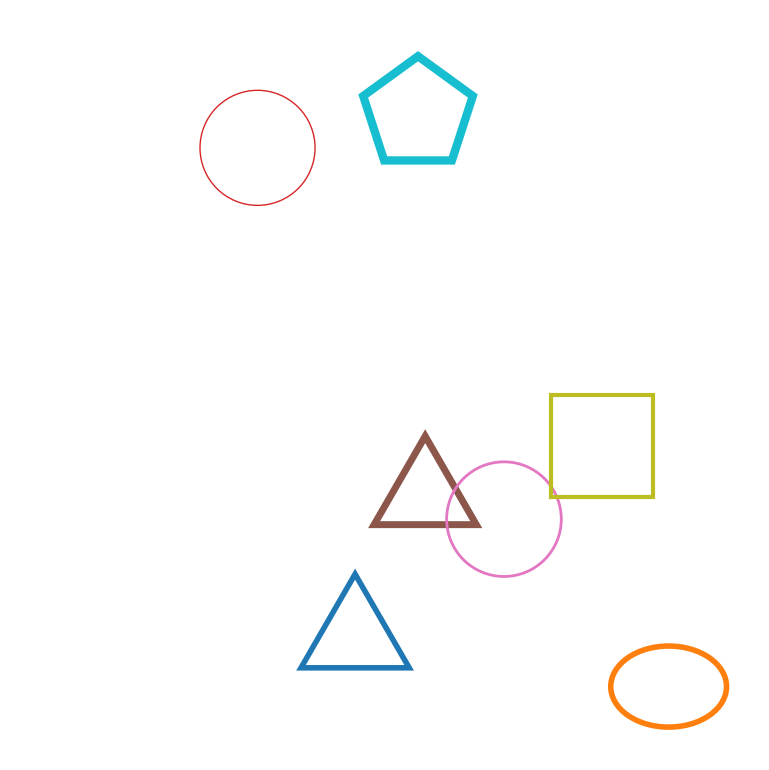[{"shape": "triangle", "thickness": 2, "radius": 0.41, "center": [0.461, 0.173]}, {"shape": "oval", "thickness": 2, "radius": 0.38, "center": [0.868, 0.108]}, {"shape": "circle", "thickness": 0.5, "radius": 0.37, "center": [0.334, 0.808]}, {"shape": "triangle", "thickness": 2.5, "radius": 0.38, "center": [0.552, 0.357]}, {"shape": "circle", "thickness": 1, "radius": 0.37, "center": [0.655, 0.326]}, {"shape": "square", "thickness": 1.5, "radius": 0.33, "center": [0.781, 0.421]}, {"shape": "pentagon", "thickness": 3, "radius": 0.37, "center": [0.543, 0.852]}]